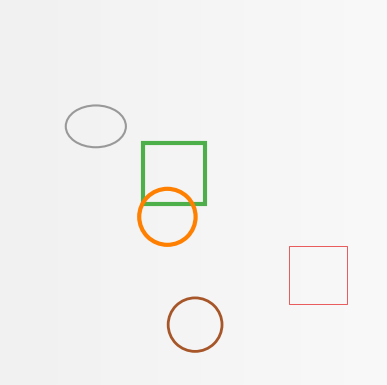[{"shape": "square", "thickness": 0.5, "radius": 0.38, "center": [0.82, 0.287]}, {"shape": "square", "thickness": 3, "radius": 0.4, "center": [0.449, 0.55]}, {"shape": "circle", "thickness": 3, "radius": 0.36, "center": [0.432, 0.437]}, {"shape": "circle", "thickness": 2, "radius": 0.35, "center": [0.503, 0.157]}, {"shape": "oval", "thickness": 1.5, "radius": 0.39, "center": [0.247, 0.672]}]